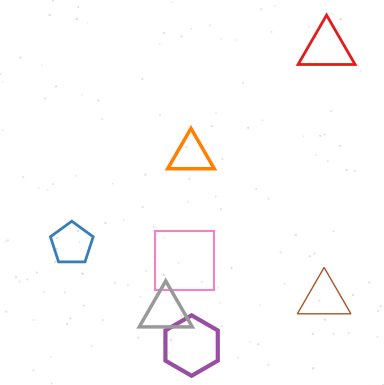[{"shape": "triangle", "thickness": 2, "radius": 0.43, "center": [0.848, 0.875]}, {"shape": "pentagon", "thickness": 2, "radius": 0.29, "center": [0.186, 0.367]}, {"shape": "hexagon", "thickness": 3, "radius": 0.39, "center": [0.498, 0.102]}, {"shape": "triangle", "thickness": 2.5, "radius": 0.35, "center": [0.496, 0.597]}, {"shape": "triangle", "thickness": 1, "radius": 0.4, "center": [0.842, 0.225]}, {"shape": "square", "thickness": 1.5, "radius": 0.38, "center": [0.479, 0.324]}, {"shape": "triangle", "thickness": 2.5, "radius": 0.4, "center": [0.431, 0.191]}]